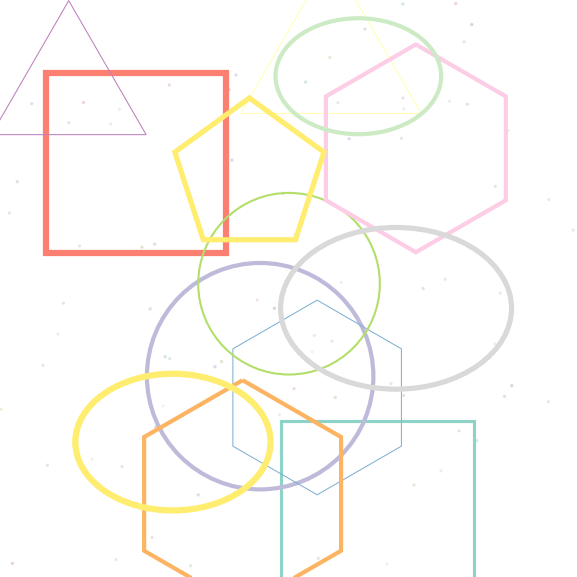[{"shape": "square", "thickness": 1.5, "radius": 0.84, "center": [0.654, 0.103]}, {"shape": "triangle", "thickness": 0.5, "radius": 0.9, "center": [0.573, 0.893]}, {"shape": "circle", "thickness": 2, "radius": 0.98, "center": [0.45, 0.348]}, {"shape": "square", "thickness": 3, "radius": 0.78, "center": [0.236, 0.717]}, {"shape": "hexagon", "thickness": 0.5, "radius": 0.84, "center": [0.549, 0.311]}, {"shape": "hexagon", "thickness": 2, "radius": 0.98, "center": [0.42, 0.144]}, {"shape": "circle", "thickness": 1, "radius": 0.79, "center": [0.5, 0.508]}, {"shape": "hexagon", "thickness": 2, "radius": 0.9, "center": [0.72, 0.742]}, {"shape": "oval", "thickness": 2.5, "radius": 1.0, "center": [0.686, 0.465]}, {"shape": "triangle", "thickness": 0.5, "radius": 0.77, "center": [0.119, 0.843]}, {"shape": "oval", "thickness": 2, "radius": 0.72, "center": [0.621, 0.867]}, {"shape": "oval", "thickness": 3, "radius": 0.85, "center": [0.299, 0.234]}, {"shape": "pentagon", "thickness": 2.5, "radius": 0.68, "center": [0.432, 0.694]}]